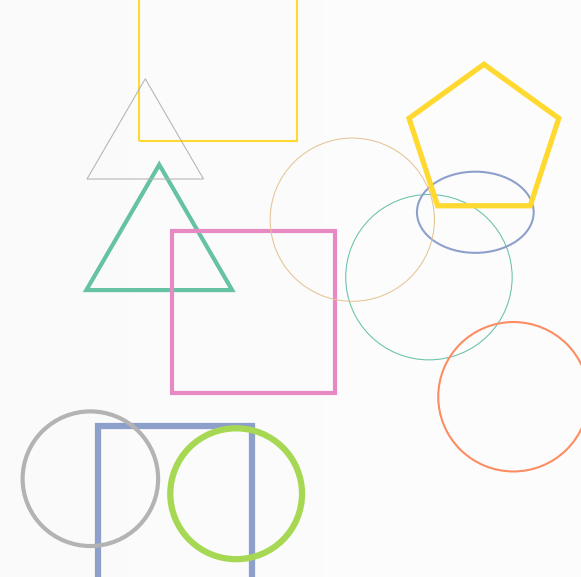[{"shape": "circle", "thickness": 0.5, "radius": 0.72, "center": [0.738, 0.519]}, {"shape": "triangle", "thickness": 2, "radius": 0.72, "center": [0.274, 0.569]}, {"shape": "circle", "thickness": 1, "radius": 0.65, "center": [0.883, 0.312]}, {"shape": "square", "thickness": 3, "radius": 0.66, "center": [0.301, 0.129]}, {"shape": "oval", "thickness": 1, "radius": 0.5, "center": [0.818, 0.632]}, {"shape": "square", "thickness": 2, "radius": 0.7, "center": [0.436, 0.459]}, {"shape": "circle", "thickness": 3, "radius": 0.57, "center": [0.406, 0.144]}, {"shape": "square", "thickness": 1, "radius": 0.68, "center": [0.374, 0.891]}, {"shape": "pentagon", "thickness": 2.5, "radius": 0.68, "center": [0.833, 0.752]}, {"shape": "circle", "thickness": 0.5, "radius": 0.71, "center": [0.606, 0.619]}, {"shape": "triangle", "thickness": 0.5, "radius": 0.58, "center": [0.25, 0.747]}, {"shape": "circle", "thickness": 2, "radius": 0.58, "center": [0.155, 0.17]}]